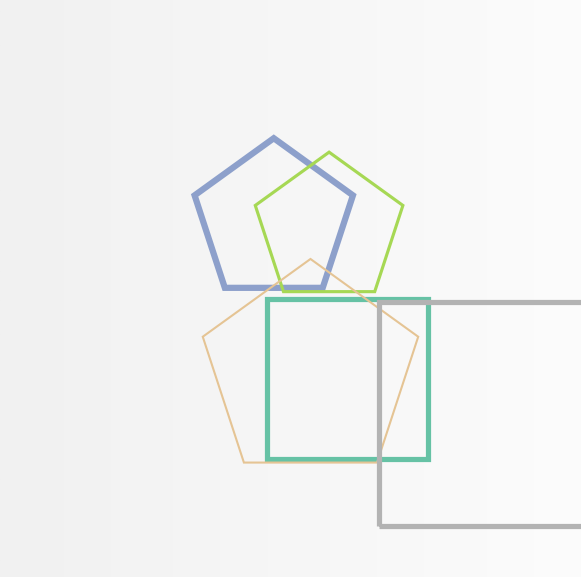[{"shape": "square", "thickness": 2.5, "radius": 0.69, "center": [0.598, 0.343]}, {"shape": "pentagon", "thickness": 3, "radius": 0.72, "center": [0.471, 0.617]}, {"shape": "pentagon", "thickness": 1.5, "radius": 0.67, "center": [0.566, 0.602]}, {"shape": "pentagon", "thickness": 1, "radius": 0.97, "center": [0.534, 0.356]}, {"shape": "square", "thickness": 2.5, "radius": 0.97, "center": [0.845, 0.282]}]